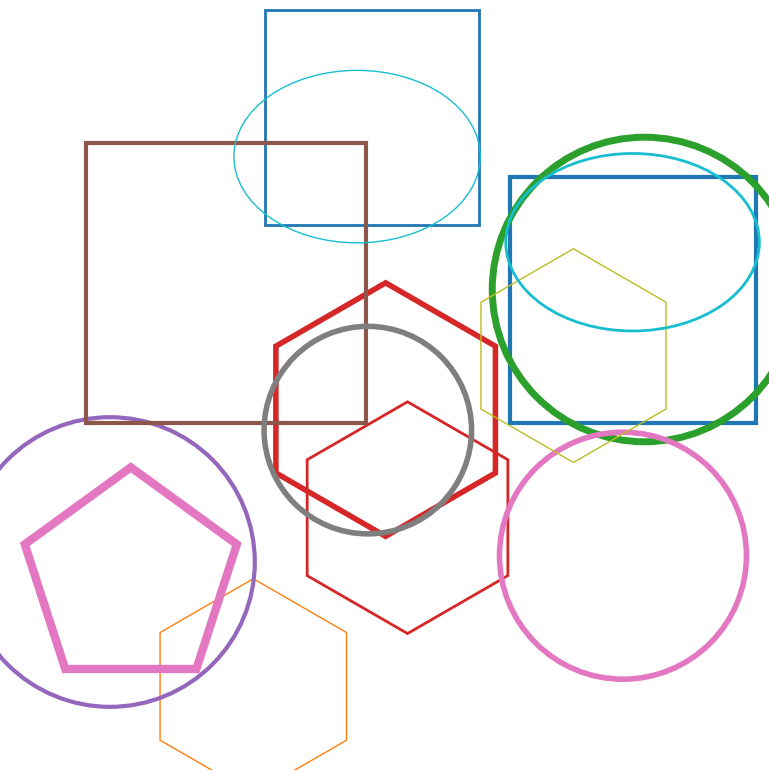[{"shape": "square", "thickness": 1, "radius": 0.7, "center": [0.483, 0.847]}, {"shape": "square", "thickness": 1.5, "radius": 0.8, "center": [0.823, 0.611]}, {"shape": "hexagon", "thickness": 0.5, "radius": 0.7, "center": [0.329, 0.109]}, {"shape": "circle", "thickness": 2.5, "radius": 0.99, "center": [0.837, 0.624]}, {"shape": "hexagon", "thickness": 2, "radius": 0.82, "center": [0.501, 0.468]}, {"shape": "hexagon", "thickness": 1, "radius": 0.75, "center": [0.529, 0.328]}, {"shape": "circle", "thickness": 1.5, "radius": 0.94, "center": [0.143, 0.27]}, {"shape": "square", "thickness": 1.5, "radius": 0.91, "center": [0.293, 0.633]}, {"shape": "pentagon", "thickness": 3, "radius": 0.72, "center": [0.17, 0.248]}, {"shape": "circle", "thickness": 2, "radius": 0.8, "center": [0.809, 0.278]}, {"shape": "circle", "thickness": 2, "radius": 0.67, "center": [0.478, 0.441]}, {"shape": "hexagon", "thickness": 0.5, "radius": 0.69, "center": [0.745, 0.538]}, {"shape": "oval", "thickness": 0.5, "radius": 0.8, "center": [0.464, 0.797]}, {"shape": "oval", "thickness": 1, "radius": 0.82, "center": [0.822, 0.685]}]